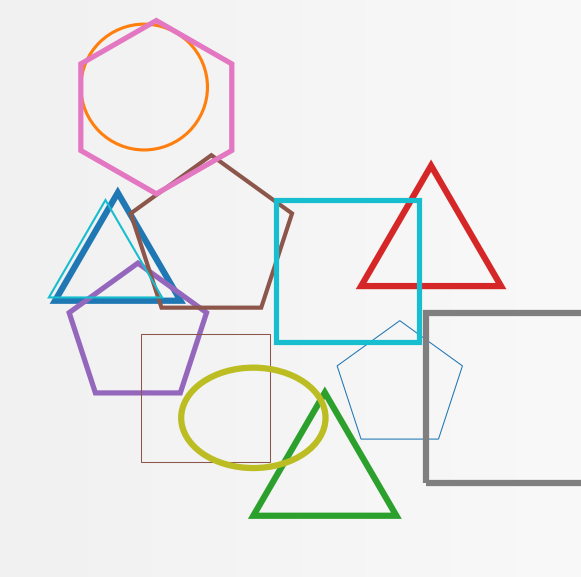[{"shape": "pentagon", "thickness": 0.5, "radius": 0.57, "center": [0.688, 0.331]}, {"shape": "triangle", "thickness": 3, "radius": 0.62, "center": [0.203, 0.541]}, {"shape": "circle", "thickness": 1.5, "radius": 0.54, "center": [0.248, 0.848]}, {"shape": "triangle", "thickness": 3, "radius": 0.71, "center": [0.559, 0.177]}, {"shape": "triangle", "thickness": 3, "radius": 0.69, "center": [0.742, 0.573]}, {"shape": "pentagon", "thickness": 2.5, "radius": 0.62, "center": [0.237, 0.419]}, {"shape": "square", "thickness": 0.5, "radius": 0.56, "center": [0.353, 0.31]}, {"shape": "pentagon", "thickness": 2, "radius": 0.73, "center": [0.364, 0.584]}, {"shape": "hexagon", "thickness": 2.5, "radius": 0.75, "center": [0.269, 0.814]}, {"shape": "square", "thickness": 3, "radius": 0.73, "center": [0.88, 0.31]}, {"shape": "oval", "thickness": 3, "radius": 0.62, "center": [0.436, 0.276]}, {"shape": "triangle", "thickness": 1, "radius": 0.56, "center": [0.181, 0.54]}, {"shape": "square", "thickness": 2.5, "radius": 0.62, "center": [0.598, 0.53]}]